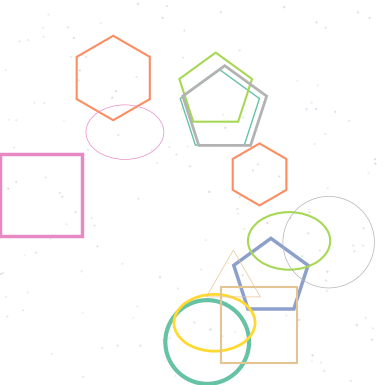[{"shape": "circle", "thickness": 3, "radius": 0.54, "center": [0.538, 0.112]}, {"shape": "pentagon", "thickness": 1, "radius": 0.54, "center": [0.571, 0.711]}, {"shape": "hexagon", "thickness": 1.5, "radius": 0.4, "center": [0.674, 0.547]}, {"shape": "hexagon", "thickness": 1.5, "radius": 0.55, "center": [0.294, 0.797]}, {"shape": "pentagon", "thickness": 2.5, "radius": 0.51, "center": [0.704, 0.279]}, {"shape": "oval", "thickness": 0.5, "radius": 0.51, "center": [0.324, 0.657]}, {"shape": "square", "thickness": 2.5, "radius": 0.53, "center": [0.107, 0.493]}, {"shape": "pentagon", "thickness": 1.5, "radius": 0.5, "center": [0.56, 0.764]}, {"shape": "oval", "thickness": 1.5, "radius": 0.53, "center": [0.751, 0.374]}, {"shape": "oval", "thickness": 2, "radius": 0.53, "center": [0.557, 0.162]}, {"shape": "square", "thickness": 1.5, "radius": 0.5, "center": [0.672, 0.155]}, {"shape": "triangle", "thickness": 0.5, "radius": 0.41, "center": [0.606, 0.269]}, {"shape": "pentagon", "thickness": 2, "radius": 0.57, "center": [0.584, 0.715]}, {"shape": "circle", "thickness": 0.5, "radius": 0.59, "center": [0.854, 0.371]}]